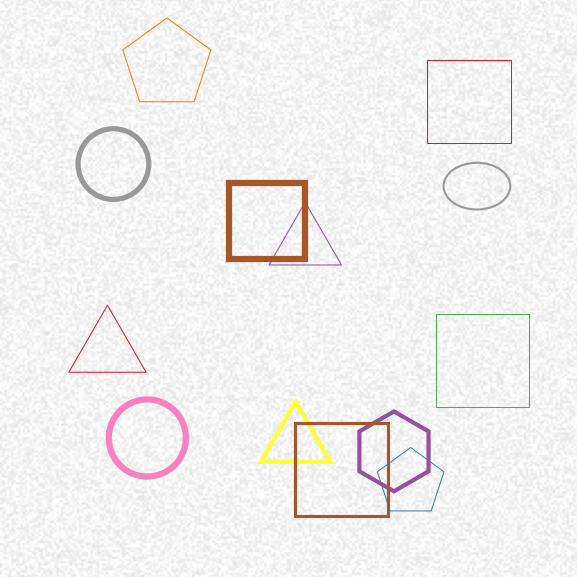[{"shape": "square", "thickness": 0.5, "radius": 0.36, "center": [0.812, 0.824]}, {"shape": "triangle", "thickness": 0.5, "radius": 0.39, "center": [0.186, 0.393]}, {"shape": "pentagon", "thickness": 0.5, "radius": 0.3, "center": [0.711, 0.163]}, {"shape": "square", "thickness": 0.5, "radius": 0.4, "center": [0.836, 0.375]}, {"shape": "hexagon", "thickness": 2, "radius": 0.35, "center": [0.682, 0.218]}, {"shape": "triangle", "thickness": 0.5, "radius": 0.36, "center": [0.528, 0.577]}, {"shape": "pentagon", "thickness": 0.5, "radius": 0.4, "center": [0.289, 0.888]}, {"shape": "triangle", "thickness": 2, "radius": 0.35, "center": [0.512, 0.234]}, {"shape": "square", "thickness": 1.5, "radius": 0.4, "center": [0.592, 0.187]}, {"shape": "square", "thickness": 3, "radius": 0.33, "center": [0.462, 0.616]}, {"shape": "circle", "thickness": 3, "radius": 0.33, "center": [0.255, 0.241]}, {"shape": "oval", "thickness": 1, "radius": 0.29, "center": [0.826, 0.677]}, {"shape": "circle", "thickness": 2.5, "radius": 0.31, "center": [0.196, 0.715]}]